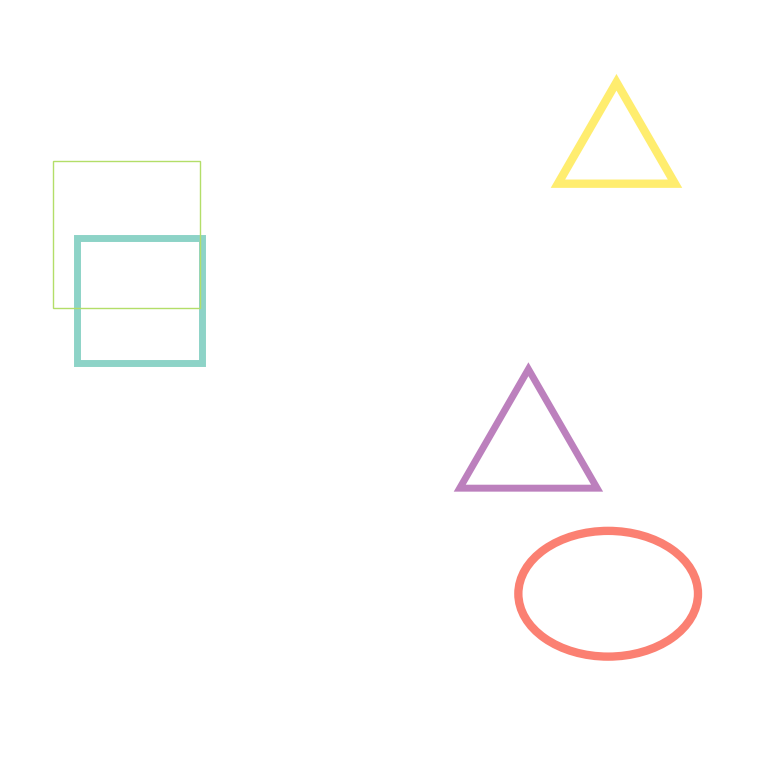[{"shape": "square", "thickness": 2.5, "radius": 0.41, "center": [0.182, 0.609]}, {"shape": "oval", "thickness": 3, "radius": 0.58, "center": [0.79, 0.229]}, {"shape": "square", "thickness": 0.5, "radius": 0.48, "center": [0.164, 0.696]}, {"shape": "triangle", "thickness": 2.5, "radius": 0.51, "center": [0.686, 0.417]}, {"shape": "triangle", "thickness": 3, "radius": 0.44, "center": [0.801, 0.805]}]